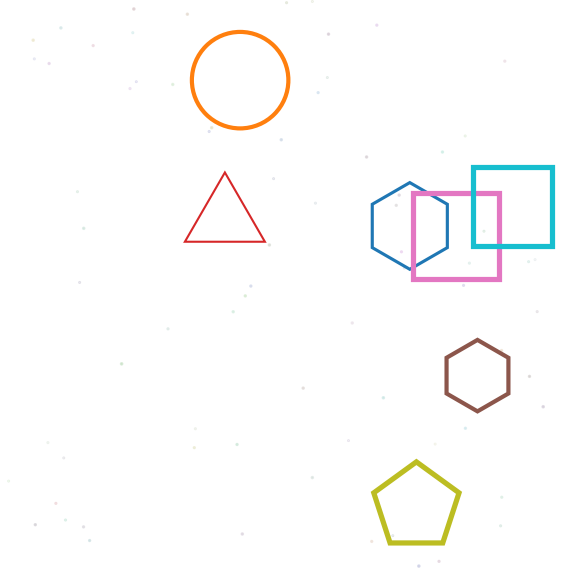[{"shape": "hexagon", "thickness": 1.5, "radius": 0.38, "center": [0.71, 0.608]}, {"shape": "circle", "thickness": 2, "radius": 0.42, "center": [0.416, 0.86]}, {"shape": "triangle", "thickness": 1, "radius": 0.4, "center": [0.389, 0.621]}, {"shape": "hexagon", "thickness": 2, "radius": 0.31, "center": [0.827, 0.349]}, {"shape": "square", "thickness": 2.5, "radius": 0.37, "center": [0.79, 0.591]}, {"shape": "pentagon", "thickness": 2.5, "radius": 0.39, "center": [0.721, 0.122]}, {"shape": "square", "thickness": 2.5, "radius": 0.34, "center": [0.887, 0.642]}]